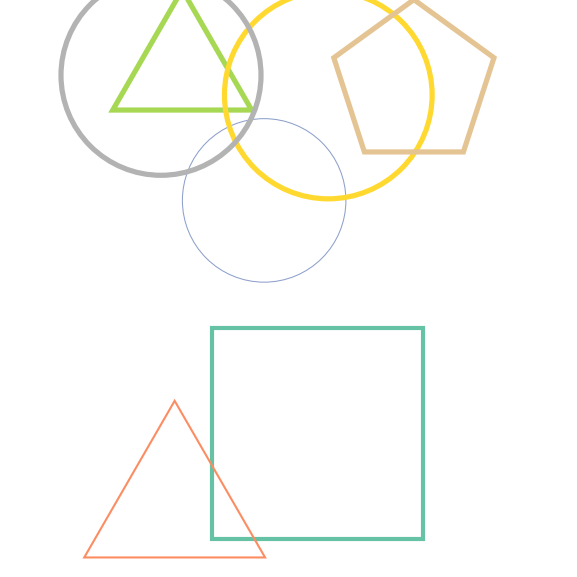[{"shape": "square", "thickness": 2, "radius": 0.91, "center": [0.55, 0.249]}, {"shape": "triangle", "thickness": 1, "radius": 0.9, "center": [0.302, 0.124]}, {"shape": "circle", "thickness": 0.5, "radius": 0.71, "center": [0.457, 0.652]}, {"shape": "triangle", "thickness": 2.5, "radius": 0.69, "center": [0.316, 0.878]}, {"shape": "circle", "thickness": 2.5, "radius": 0.9, "center": [0.568, 0.835]}, {"shape": "pentagon", "thickness": 2.5, "radius": 0.73, "center": [0.717, 0.854]}, {"shape": "circle", "thickness": 2.5, "radius": 0.87, "center": [0.279, 0.869]}]